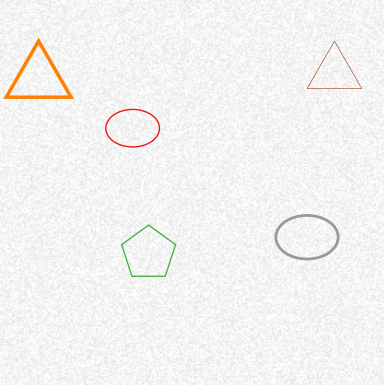[{"shape": "oval", "thickness": 1, "radius": 0.35, "center": [0.345, 0.667]}, {"shape": "pentagon", "thickness": 1, "radius": 0.37, "center": [0.386, 0.342]}, {"shape": "triangle", "thickness": 2.5, "radius": 0.49, "center": [0.1, 0.796]}, {"shape": "triangle", "thickness": 0.5, "radius": 0.41, "center": [0.869, 0.811]}, {"shape": "oval", "thickness": 2, "radius": 0.4, "center": [0.797, 0.384]}]